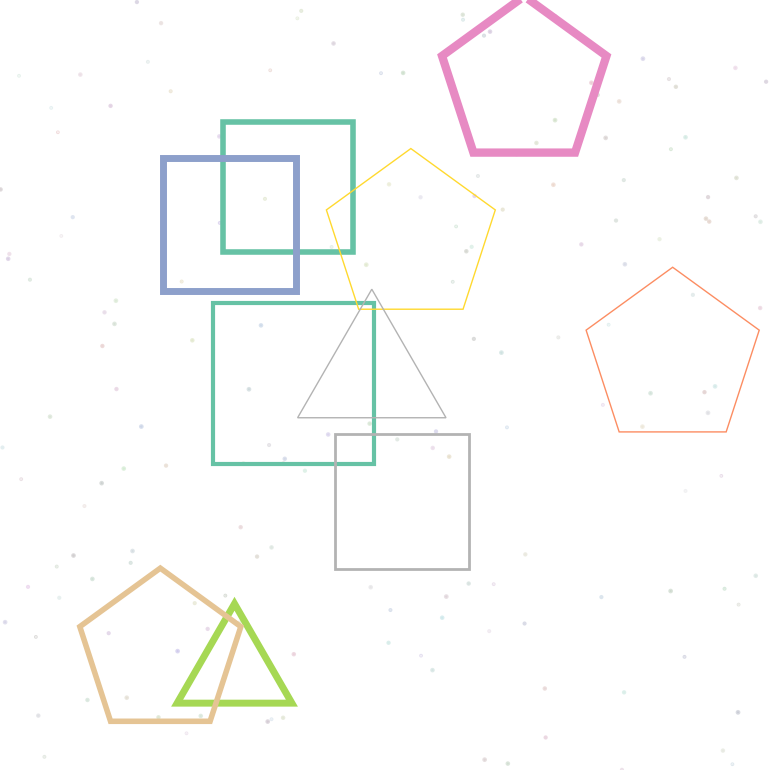[{"shape": "square", "thickness": 2, "radius": 0.42, "center": [0.374, 0.757]}, {"shape": "square", "thickness": 1.5, "radius": 0.52, "center": [0.381, 0.502]}, {"shape": "pentagon", "thickness": 0.5, "radius": 0.59, "center": [0.874, 0.535]}, {"shape": "square", "thickness": 2.5, "radius": 0.43, "center": [0.298, 0.709]}, {"shape": "pentagon", "thickness": 3, "radius": 0.56, "center": [0.681, 0.893]}, {"shape": "triangle", "thickness": 2.5, "radius": 0.43, "center": [0.305, 0.13]}, {"shape": "pentagon", "thickness": 0.5, "radius": 0.58, "center": [0.534, 0.692]}, {"shape": "pentagon", "thickness": 2, "radius": 0.55, "center": [0.208, 0.152]}, {"shape": "triangle", "thickness": 0.5, "radius": 0.56, "center": [0.483, 0.513]}, {"shape": "square", "thickness": 1, "radius": 0.44, "center": [0.522, 0.348]}]